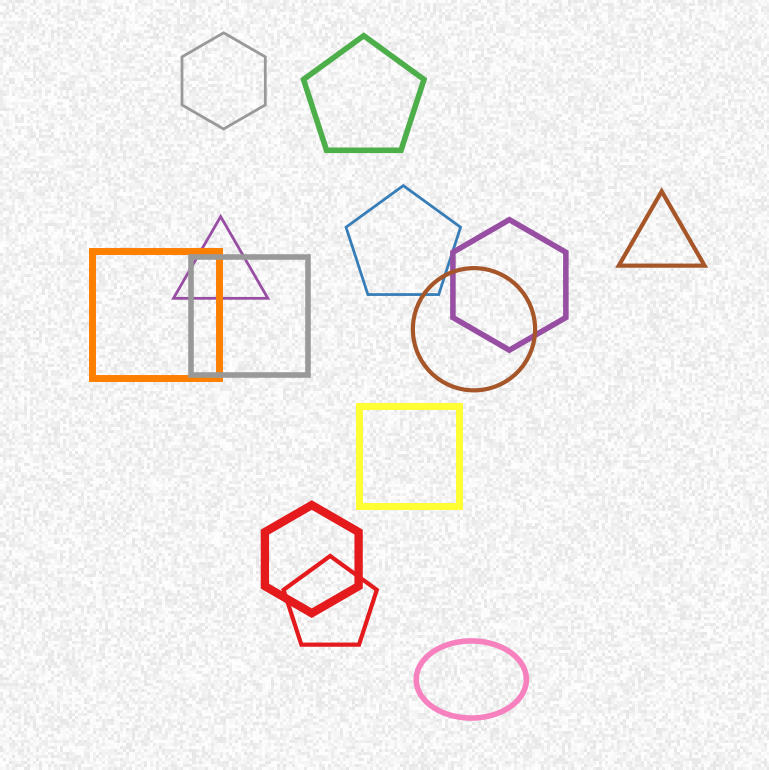[{"shape": "hexagon", "thickness": 3, "radius": 0.35, "center": [0.405, 0.274]}, {"shape": "pentagon", "thickness": 1.5, "radius": 0.32, "center": [0.429, 0.214]}, {"shape": "pentagon", "thickness": 1, "radius": 0.39, "center": [0.524, 0.681]}, {"shape": "pentagon", "thickness": 2, "radius": 0.41, "center": [0.472, 0.871]}, {"shape": "triangle", "thickness": 1, "radius": 0.35, "center": [0.287, 0.648]}, {"shape": "hexagon", "thickness": 2, "radius": 0.42, "center": [0.662, 0.63]}, {"shape": "square", "thickness": 2.5, "radius": 0.41, "center": [0.202, 0.591]}, {"shape": "square", "thickness": 2.5, "radius": 0.32, "center": [0.531, 0.408]}, {"shape": "circle", "thickness": 1.5, "radius": 0.4, "center": [0.616, 0.572]}, {"shape": "triangle", "thickness": 1.5, "radius": 0.32, "center": [0.859, 0.687]}, {"shape": "oval", "thickness": 2, "radius": 0.36, "center": [0.612, 0.118]}, {"shape": "hexagon", "thickness": 1, "radius": 0.31, "center": [0.29, 0.895]}, {"shape": "square", "thickness": 2, "radius": 0.38, "center": [0.324, 0.589]}]